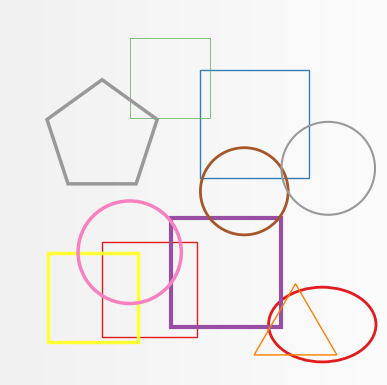[{"shape": "square", "thickness": 1, "radius": 0.62, "center": [0.386, 0.249]}, {"shape": "oval", "thickness": 2, "radius": 0.69, "center": [0.832, 0.157]}, {"shape": "square", "thickness": 1, "radius": 0.7, "center": [0.658, 0.678]}, {"shape": "square", "thickness": 0.5, "radius": 0.52, "center": [0.439, 0.797]}, {"shape": "square", "thickness": 3, "radius": 0.71, "center": [0.582, 0.292]}, {"shape": "triangle", "thickness": 1, "radius": 0.62, "center": [0.763, 0.14]}, {"shape": "square", "thickness": 2.5, "radius": 0.58, "center": [0.24, 0.228]}, {"shape": "circle", "thickness": 2, "radius": 0.57, "center": [0.63, 0.503]}, {"shape": "circle", "thickness": 2.5, "radius": 0.67, "center": [0.335, 0.345]}, {"shape": "circle", "thickness": 1.5, "radius": 0.6, "center": [0.847, 0.563]}, {"shape": "pentagon", "thickness": 2.5, "radius": 0.75, "center": [0.263, 0.643]}]